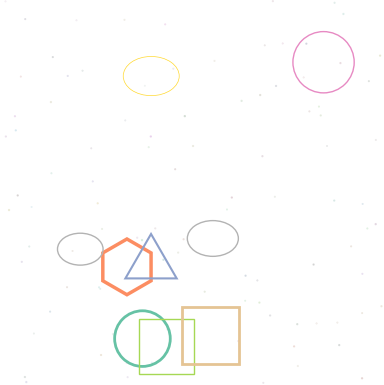[{"shape": "circle", "thickness": 2, "radius": 0.36, "center": [0.37, 0.121]}, {"shape": "hexagon", "thickness": 2.5, "radius": 0.36, "center": [0.33, 0.307]}, {"shape": "triangle", "thickness": 1.5, "radius": 0.38, "center": [0.392, 0.315]}, {"shape": "circle", "thickness": 1, "radius": 0.4, "center": [0.84, 0.838]}, {"shape": "square", "thickness": 1, "radius": 0.36, "center": [0.432, 0.101]}, {"shape": "oval", "thickness": 0.5, "radius": 0.36, "center": [0.393, 0.802]}, {"shape": "square", "thickness": 2, "radius": 0.37, "center": [0.547, 0.129]}, {"shape": "oval", "thickness": 1, "radius": 0.33, "center": [0.553, 0.381]}, {"shape": "oval", "thickness": 1, "radius": 0.3, "center": [0.209, 0.353]}]